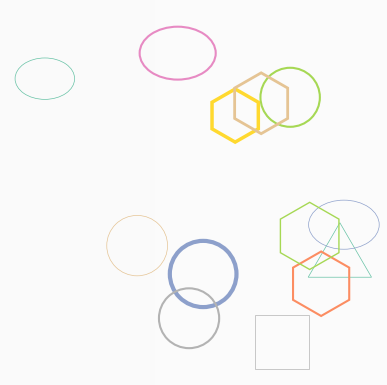[{"shape": "triangle", "thickness": 0.5, "radius": 0.47, "center": [0.877, 0.327]}, {"shape": "oval", "thickness": 0.5, "radius": 0.38, "center": [0.116, 0.796]}, {"shape": "hexagon", "thickness": 1.5, "radius": 0.42, "center": [0.829, 0.263]}, {"shape": "oval", "thickness": 0.5, "radius": 0.46, "center": [0.888, 0.416]}, {"shape": "circle", "thickness": 3, "radius": 0.43, "center": [0.524, 0.288]}, {"shape": "oval", "thickness": 1.5, "radius": 0.49, "center": [0.459, 0.862]}, {"shape": "hexagon", "thickness": 1, "radius": 0.44, "center": [0.799, 0.387]}, {"shape": "circle", "thickness": 1.5, "radius": 0.38, "center": [0.749, 0.747]}, {"shape": "hexagon", "thickness": 2.5, "radius": 0.34, "center": [0.607, 0.7]}, {"shape": "hexagon", "thickness": 2, "radius": 0.39, "center": [0.674, 0.732]}, {"shape": "circle", "thickness": 0.5, "radius": 0.39, "center": [0.354, 0.362]}, {"shape": "circle", "thickness": 1.5, "radius": 0.39, "center": [0.488, 0.173]}, {"shape": "square", "thickness": 0.5, "radius": 0.35, "center": [0.727, 0.111]}]